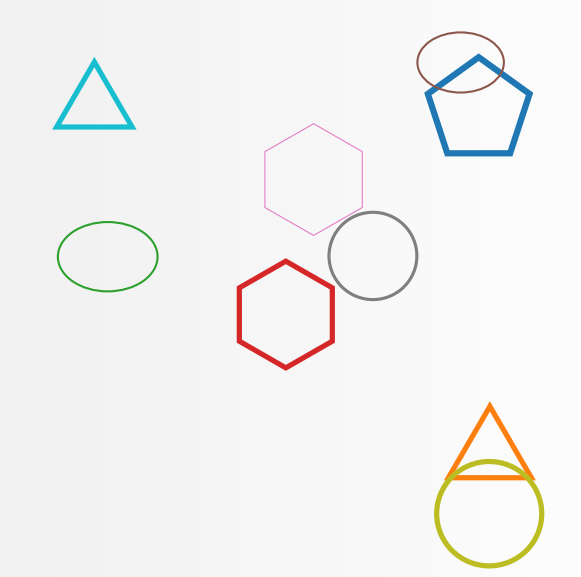[{"shape": "pentagon", "thickness": 3, "radius": 0.46, "center": [0.824, 0.808]}, {"shape": "triangle", "thickness": 2.5, "radius": 0.41, "center": [0.843, 0.213]}, {"shape": "oval", "thickness": 1, "radius": 0.43, "center": [0.185, 0.555]}, {"shape": "hexagon", "thickness": 2.5, "radius": 0.46, "center": [0.492, 0.455]}, {"shape": "oval", "thickness": 1, "radius": 0.37, "center": [0.792, 0.891]}, {"shape": "hexagon", "thickness": 0.5, "radius": 0.48, "center": [0.54, 0.688]}, {"shape": "circle", "thickness": 1.5, "radius": 0.38, "center": [0.642, 0.556]}, {"shape": "circle", "thickness": 2.5, "radius": 0.45, "center": [0.842, 0.11]}, {"shape": "triangle", "thickness": 2.5, "radius": 0.38, "center": [0.162, 0.817]}]